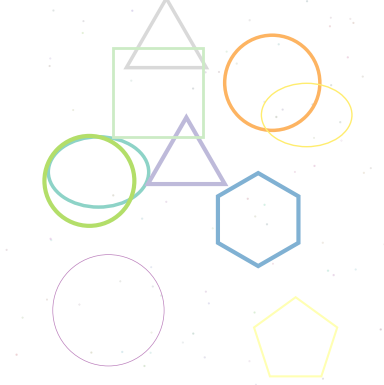[{"shape": "oval", "thickness": 2.5, "radius": 0.65, "center": [0.256, 0.553]}, {"shape": "pentagon", "thickness": 1.5, "radius": 0.57, "center": [0.768, 0.114]}, {"shape": "triangle", "thickness": 3, "radius": 0.58, "center": [0.484, 0.58]}, {"shape": "hexagon", "thickness": 3, "radius": 0.6, "center": [0.671, 0.43]}, {"shape": "circle", "thickness": 2.5, "radius": 0.62, "center": [0.707, 0.785]}, {"shape": "circle", "thickness": 3, "radius": 0.58, "center": [0.232, 0.53]}, {"shape": "triangle", "thickness": 2.5, "radius": 0.6, "center": [0.432, 0.884]}, {"shape": "circle", "thickness": 0.5, "radius": 0.72, "center": [0.282, 0.194]}, {"shape": "square", "thickness": 2, "radius": 0.58, "center": [0.411, 0.759]}, {"shape": "oval", "thickness": 1, "radius": 0.59, "center": [0.797, 0.701]}]